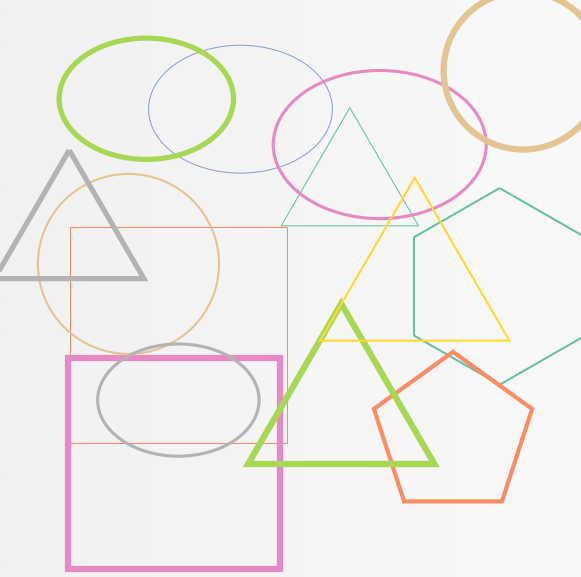[{"shape": "triangle", "thickness": 0.5, "radius": 0.68, "center": [0.602, 0.676]}, {"shape": "hexagon", "thickness": 1, "radius": 0.85, "center": [0.86, 0.503]}, {"shape": "pentagon", "thickness": 2, "radius": 0.72, "center": [0.779, 0.247]}, {"shape": "square", "thickness": 0.5, "radius": 0.93, "center": [0.307, 0.419]}, {"shape": "oval", "thickness": 0.5, "radius": 0.79, "center": [0.414, 0.81]}, {"shape": "oval", "thickness": 1.5, "radius": 0.92, "center": [0.653, 0.749]}, {"shape": "square", "thickness": 3, "radius": 0.92, "center": [0.299, 0.196]}, {"shape": "triangle", "thickness": 3, "radius": 0.93, "center": [0.587, 0.288]}, {"shape": "oval", "thickness": 2.5, "radius": 0.75, "center": [0.252, 0.828]}, {"shape": "triangle", "thickness": 1, "radius": 0.94, "center": [0.713, 0.503]}, {"shape": "circle", "thickness": 1, "radius": 0.78, "center": [0.221, 0.542]}, {"shape": "circle", "thickness": 3, "radius": 0.68, "center": [0.9, 0.877]}, {"shape": "oval", "thickness": 1.5, "radius": 0.69, "center": [0.307, 0.306]}, {"shape": "triangle", "thickness": 2.5, "radius": 0.74, "center": [0.119, 0.591]}]